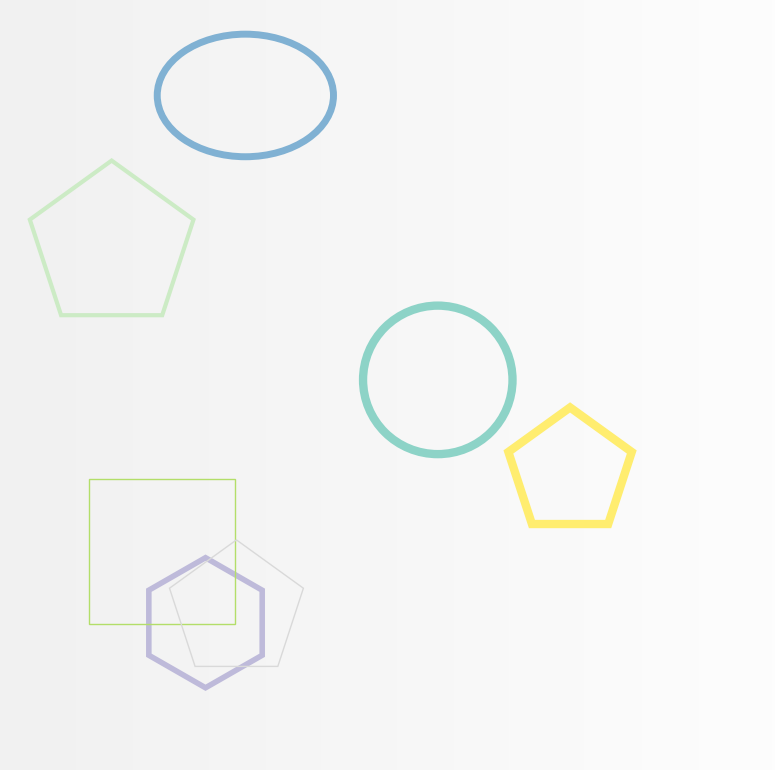[{"shape": "circle", "thickness": 3, "radius": 0.48, "center": [0.565, 0.507]}, {"shape": "hexagon", "thickness": 2, "radius": 0.42, "center": [0.265, 0.191]}, {"shape": "oval", "thickness": 2.5, "radius": 0.57, "center": [0.317, 0.876]}, {"shape": "square", "thickness": 0.5, "radius": 0.47, "center": [0.21, 0.284]}, {"shape": "pentagon", "thickness": 0.5, "radius": 0.45, "center": [0.305, 0.208]}, {"shape": "pentagon", "thickness": 1.5, "radius": 0.56, "center": [0.144, 0.68]}, {"shape": "pentagon", "thickness": 3, "radius": 0.42, "center": [0.736, 0.387]}]